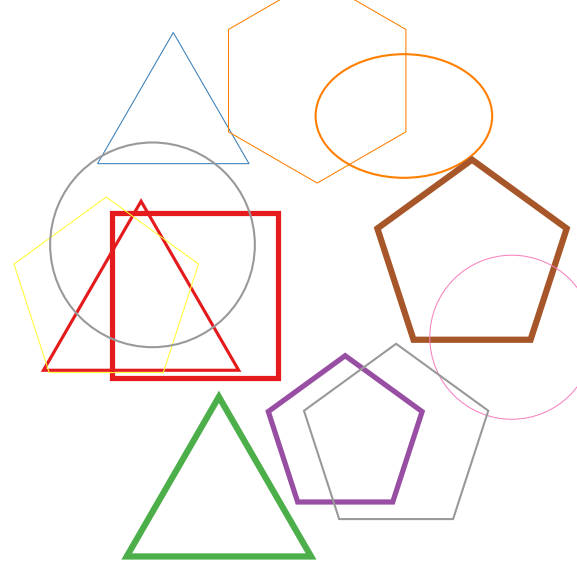[{"shape": "triangle", "thickness": 1.5, "radius": 0.98, "center": [0.244, 0.456]}, {"shape": "square", "thickness": 2.5, "radius": 0.72, "center": [0.338, 0.488]}, {"shape": "triangle", "thickness": 0.5, "radius": 0.76, "center": [0.3, 0.791]}, {"shape": "triangle", "thickness": 3, "radius": 0.92, "center": [0.379, 0.128]}, {"shape": "pentagon", "thickness": 2.5, "radius": 0.7, "center": [0.598, 0.243]}, {"shape": "oval", "thickness": 1, "radius": 0.76, "center": [0.699, 0.798]}, {"shape": "hexagon", "thickness": 0.5, "radius": 0.89, "center": [0.549, 0.859]}, {"shape": "pentagon", "thickness": 0.5, "radius": 0.84, "center": [0.184, 0.49]}, {"shape": "pentagon", "thickness": 3, "radius": 0.86, "center": [0.817, 0.55]}, {"shape": "circle", "thickness": 0.5, "radius": 0.71, "center": [0.886, 0.415]}, {"shape": "circle", "thickness": 1, "radius": 0.89, "center": [0.264, 0.575]}, {"shape": "pentagon", "thickness": 1, "radius": 0.84, "center": [0.686, 0.236]}]